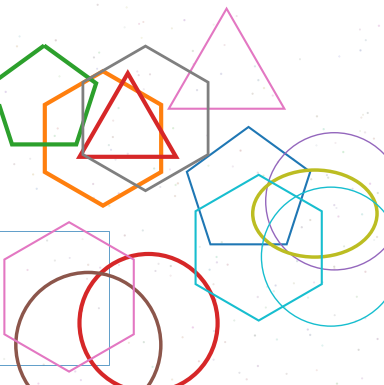[{"shape": "square", "thickness": 0.5, "radius": 0.87, "center": [0.11, 0.227]}, {"shape": "pentagon", "thickness": 1.5, "radius": 0.84, "center": [0.646, 0.502]}, {"shape": "hexagon", "thickness": 3, "radius": 0.87, "center": [0.267, 0.64]}, {"shape": "pentagon", "thickness": 3, "radius": 0.71, "center": [0.115, 0.74]}, {"shape": "circle", "thickness": 3, "radius": 0.9, "center": [0.386, 0.161]}, {"shape": "triangle", "thickness": 3, "radius": 0.72, "center": [0.332, 0.665]}, {"shape": "circle", "thickness": 1, "radius": 0.89, "center": [0.868, 0.477]}, {"shape": "circle", "thickness": 2.5, "radius": 0.94, "center": [0.229, 0.104]}, {"shape": "triangle", "thickness": 1.5, "radius": 0.87, "center": [0.588, 0.804]}, {"shape": "hexagon", "thickness": 1.5, "radius": 0.97, "center": [0.179, 0.229]}, {"shape": "hexagon", "thickness": 2, "radius": 0.94, "center": [0.378, 0.692]}, {"shape": "oval", "thickness": 2.5, "radius": 0.81, "center": [0.818, 0.445]}, {"shape": "hexagon", "thickness": 1.5, "radius": 0.95, "center": [0.672, 0.357]}, {"shape": "circle", "thickness": 1, "radius": 0.9, "center": [0.86, 0.333]}]